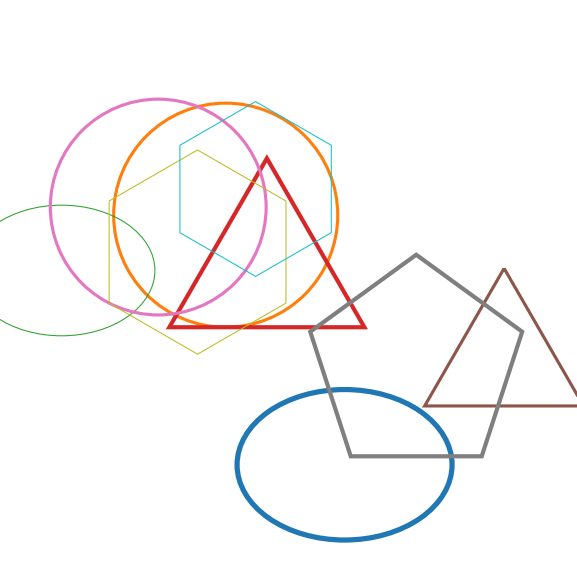[{"shape": "oval", "thickness": 2.5, "radius": 0.93, "center": [0.597, 0.194]}, {"shape": "circle", "thickness": 1.5, "radius": 0.97, "center": [0.391, 0.627]}, {"shape": "oval", "thickness": 0.5, "radius": 0.81, "center": [0.107, 0.531]}, {"shape": "triangle", "thickness": 2, "radius": 0.97, "center": [0.462, 0.53]}, {"shape": "triangle", "thickness": 1.5, "radius": 0.79, "center": [0.873, 0.376]}, {"shape": "circle", "thickness": 1.5, "radius": 0.93, "center": [0.274, 0.641]}, {"shape": "pentagon", "thickness": 2, "radius": 0.96, "center": [0.721, 0.365]}, {"shape": "hexagon", "thickness": 0.5, "radius": 0.88, "center": [0.342, 0.563]}, {"shape": "hexagon", "thickness": 0.5, "radius": 0.76, "center": [0.443, 0.672]}]